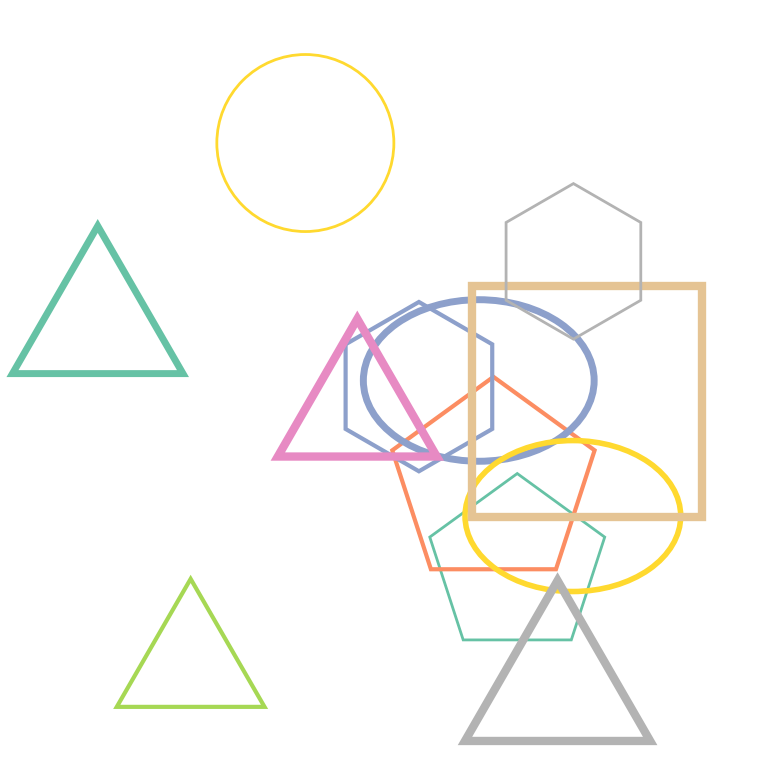[{"shape": "pentagon", "thickness": 1, "radius": 0.6, "center": [0.672, 0.266]}, {"shape": "triangle", "thickness": 2.5, "radius": 0.64, "center": [0.127, 0.579]}, {"shape": "pentagon", "thickness": 1.5, "radius": 0.69, "center": [0.641, 0.372]}, {"shape": "hexagon", "thickness": 1.5, "radius": 0.55, "center": [0.544, 0.498]}, {"shape": "oval", "thickness": 2.5, "radius": 0.75, "center": [0.622, 0.506]}, {"shape": "triangle", "thickness": 3, "radius": 0.6, "center": [0.464, 0.467]}, {"shape": "triangle", "thickness": 1.5, "radius": 0.55, "center": [0.248, 0.137]}, {"shape": "oval", "thickness": 2, "radius": 0.7, "center": [0.744, 0.33]}, {"shape": "circle", "thickness": 1, "radius": 0.57, "center": [0.397, 0.814]}, {"shape": "square", "thickness": 3, "radius": 0.75, "center": [0.762, 0.478]}, {"shape": "hexagon", "thickness": 1, "radius": 0.51, "center": [0.745, 0.661]}, {"shape": "triangle", "thickness": 3, "radius": 0.69, "center": [0.724, 0.107]}]